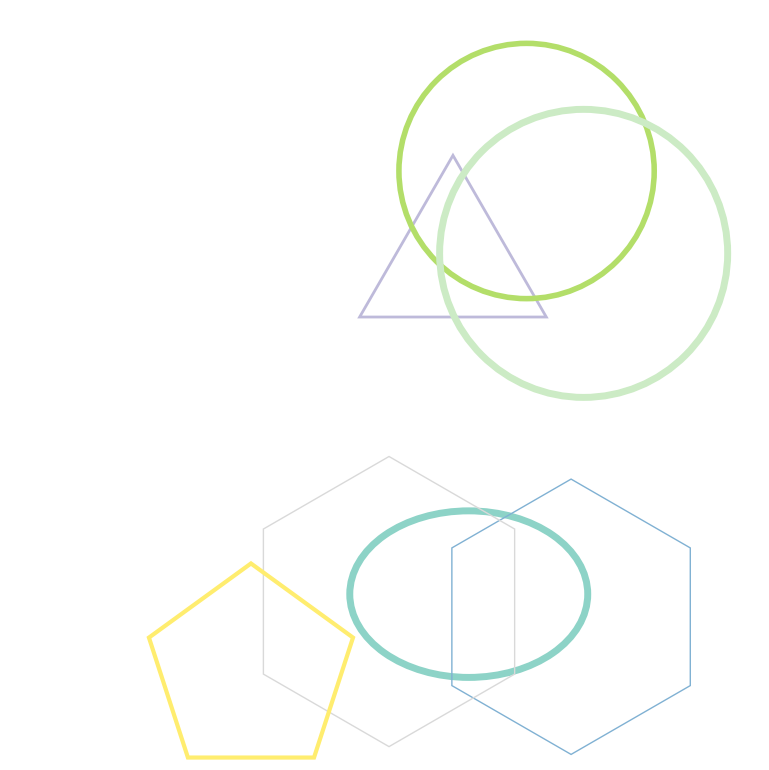[{"shape": "oval", "thickness": 2.5, "radius": 0.77, "center": [0.609, 0.228]}, {"shape": "triangle", "thickness": 1, "radius": 0.7, "center": [0.588, 0.658]}, {"shape": "hexagon", "thickness": 0.5, "radius": 0.89, "center": [0.742, 0.199]}, {"shape": "circle", "thickness": 2, "radius": 0.83, "center": [0.684, 0.778]}, {"shape": "hexagon", "thickness": 0.5, "radius": 0.94, "center": [0.505, 0.219]}, {"shape": "circle", "thickness": 2.5, "radius": 0.94, "center": [0.758, 0.671]}, {"shape": "pentagon", "thickness": 1.5, "radius": 0.7, "center": [0.326, 0.129]}]